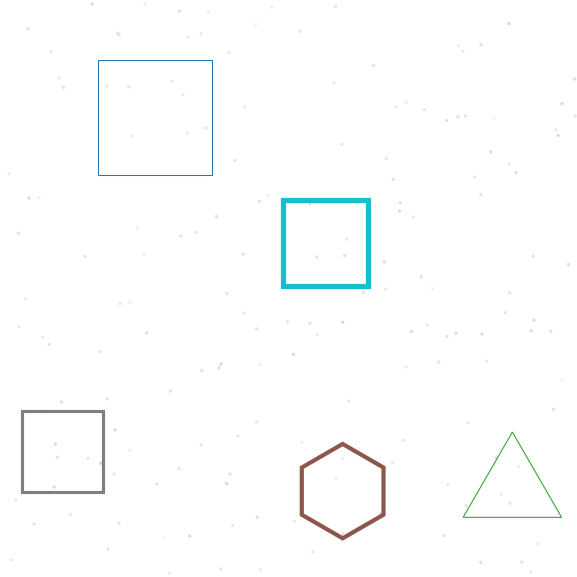[{"shape": "square", "thickness": 0.5, "radius": 0.5, "center": [0.268, 0.796]}, {"shape": "triangle", "thickness": 0.5, "radius": 0.49, "center": [0.887, 0.153]}, {"shape": "hexagon", "thickness": 2, "radius": 0.41, "center": [0.593, 0.149]}, {"shape": "square", "thickness": 1.5, "radius": 0.35, "center": [0.108, 0.218]}, {"shape": "square", "thickness": 2.5, "radius": 0.37, "center": [0.564, 0.578]}]